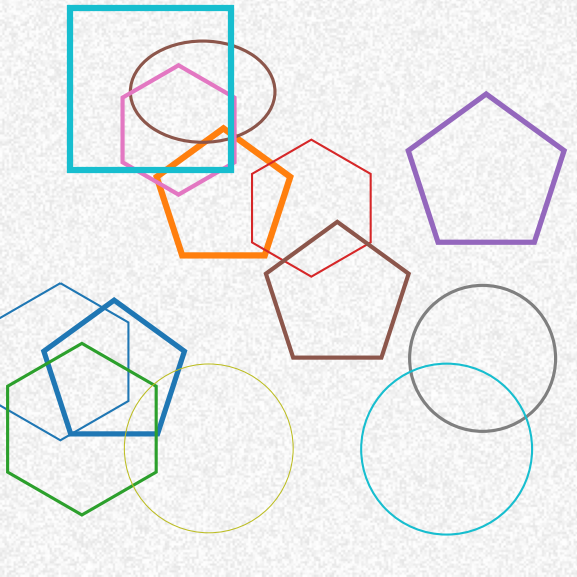[{"shape": "pentagon", "thickness": 2.5, "radius": 0.64, "center": [0.198, 0.351]}, {"shape": "hexagon", "thickness": 1, "radius": 0.68, "center": [0.105, 0.373]}, {"shape": "pentagon", "thickness": 3, "radius": 0.61, "center": [0.387, 0.655]}, {"shape": "hexagon", "thickness": 1.5, "radius": 0.74, "center": [0.142, 0.256]}, {"shape": "hexagon", "thickness": 1, "radius": 0.59, "center": [0.539, 0.639]}, {"shape": "pentagon", "thickness": 2.5, "radius": 0.71, "center": [0.842, 0.694]}, {"shape": "pentagon", "thickness": 2, "radius": 0.65, "center": [0.584, 0.485]}, {"shape": "oval", "thickness": 1.5, "radius": 0.63, "center": [0.351, 0.84]}, {"shape": "hexagon", "thickness": 2, "radius": 0.56, "center": [0.309, 0.774]}, {"shape": "circle", "thickness": 1.5, "radius": 0.63, "center": [0.836, 0.379]}, {"shape": "circle", "thickness": 0.5, "radius": 0.73, "center": [0.361, 0.223]}, {"shape": "square", "thickness": 3, "radius": 0.7, "center": [0.261, 0.844]}, {"shape": "circle", "thickness": 1, "radius": 0.74, "center": [0.773, 0.221]}]